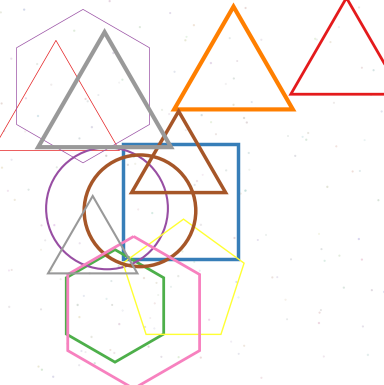[{"shape": "triangle", "thickness": 0.5, "radius": 0.95, "center": [0.145, 0.704]}, {"shape": "triangle", "thickness": 2, "radius": 0.83, "center": [0.9, 0.839]}, {"shape": "square", "thickness": 2.5, "radius": 0.75, "center": [0.468, 0.477]}, {"shape": "hexagon", "thickness": 2, "radius": 0.73, "center": [0.299, 0.205]}, {"shape": "circle", "thickness": 1.5, "radius": 0.79, "center": [0.278, 0.459]}, {"shape": "hexagon", "thickness": 0.5, "radius": 1.0, "center": [0.216, 0.776]}, {"shape": "triangle", "thickness": 3, "radius": 0.89, "center": [0.606, 0.805]}, {"shape": "pentagon", "thickness": 1, "radius": 0.83, "center": [0.477, 0.265]}, {"shape": "circle", "thickness": 2.5, "radius": 0.72, "center": [0.364, 0.453]}, {"shape": "triangle", "thickness": 2.5, "radius": 0.7, "center": [0.464, 0.57]}, {"shape": "hexagon", "thickness": 2, "radius": 0.99, "center": [0.347, 0.188]}, {"shape": "triangle", "thickness": 1.5, "radius": 0.67, "center": [0.241, 0.357]}, {"shape": "triangle", "thickness": 3, "radius": 1.0, "center": [0.272, 0.717]}]